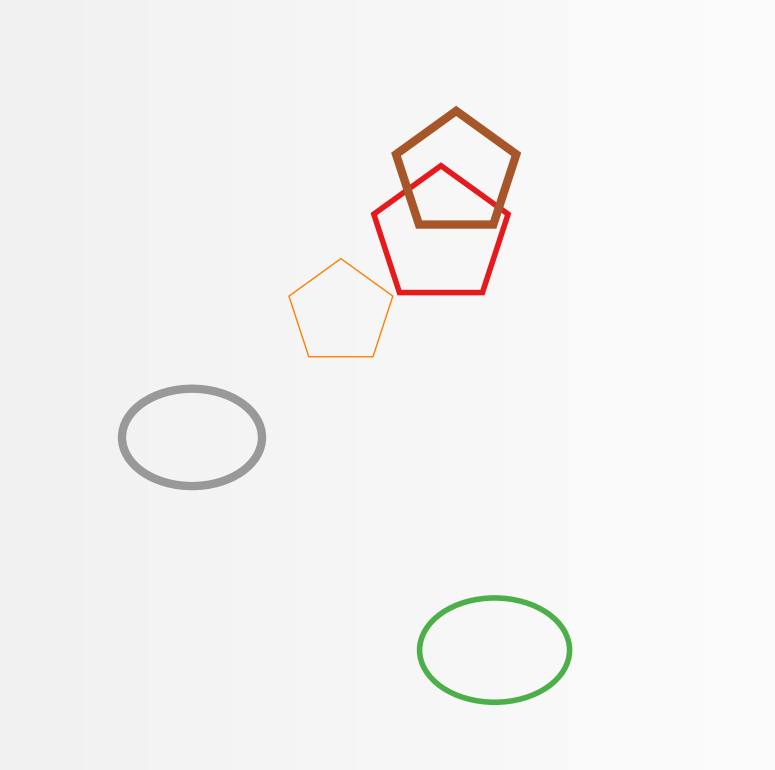[{"shape": "pentagon", "thickness": 2, "radius": 0.46, "center": [0.569, 0.694]}, {"shape": "oval", "thickness": 2, "radius": 0.48, "center": [0.638, 0.156]}, {"shape": "pentagon", "thickness": 0.5, "radius": 0.35, "center": [0.44, 0.594]}, {"shape": "pentagon", "thickness": 3, "radius": 0.41, "center": [0.589, 0.774]}, {"shape": "oval", "thickness": 3, "radius": 0.45, "center": [0.248, 0.432]}]